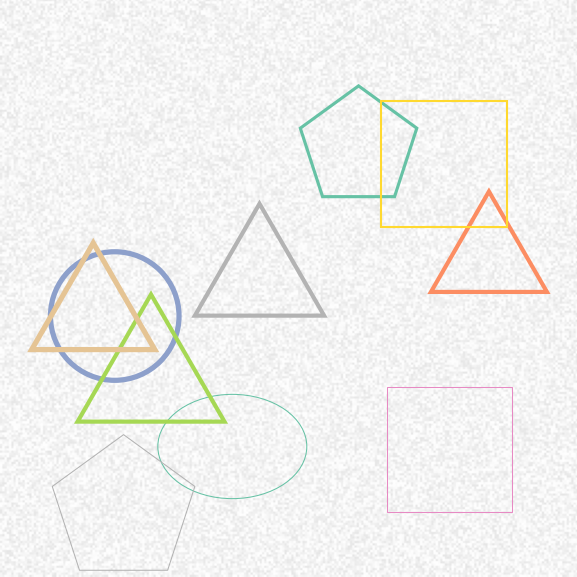[{"shape": "oval", "thickness": 0.5, "radius": 0.64, "center": [0.402, 0.226]}, {"shape": "pentagon", "thickness": 1.5, "radius": 0.53, "center": [0.621, 0.744]}, {"shape": "triangle", "thickness": 2, "radius": 0.58, "center": [0.847, 0.552]}, {"shape": "circle", "thickness": 2.5, "radius": 0.56, "center": [0.199, 0.452]}, {"shape": "square", "thickness": 0.5, "radius": 0.54, "center": [0.779, 0.221]}, {"shape": "triangle", "thickness": 2, "radius": 0.73, "center": [0.262, 0.342]}, {"shape": "square", "thickness": 1, "radius": 0.54, "center": [0.769, 0.715]}, {"shape": "triangle", "thickness": 2.5, "radius": 0.62, "center": [0.161, 0.455]}, {"shape": "triangle", "thickness": 2, "radius": 0.65, "center": [0.449, 0.517]}, {"shape": "pentagon", "thickness": 0.5, "radius": 0.65, "center": [0.214, 0.117]}]